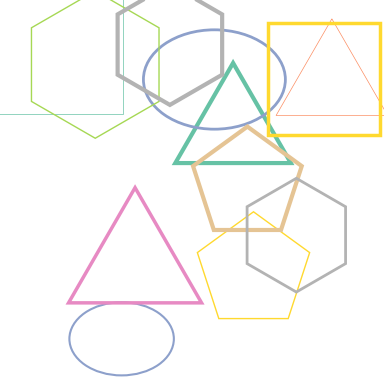[{"shape": "square", "thickness": 0.5, "radius": 0.9, "center": [0.14, 0.883]}, {"shape": "triangle", "thickness": 3, "radius": 0.87, "center": [0.605, 0.663]}, {"shape": "triangle", "thickness": 0.5, "radius": 0.84, "center": [0.862, 0.784]}, {"shape": "oval", "thickness": 1.5, "radius": 0.68, "center": [0.316, 0.12]}, {"shape": "oval", "thickness": 2, "radius": 0.92, "center": [0.557, 0.794]}, {"shape": "triangle", "thickness": 2.5, "radius": 1.0, "center": [0.351, 0.313]}, {"shape": "hexagon", "thickness": 1, "radius": 0.96, "center": [0.247, 0.832]}, {"shape": "square", "thickness": 2.5, "radius": 0.72, "center": [0.841, 0.795]}, {"shape": "pentagon", "thickness": 1, "radius": 0.77, "center": [0.658, 0.297]}, {"shape": "pentagon", "thickness": 3, "radius": 0.74, "center": [0.643, 0.523]}, {"shape": "hexagon", "thickness": 3, "radius": 0.78, "center": [0.441, 0.884]}, {"shape": "hexagon", "thickness": 2, "radius": 0.74, "center": [0.77, 0.389]}]